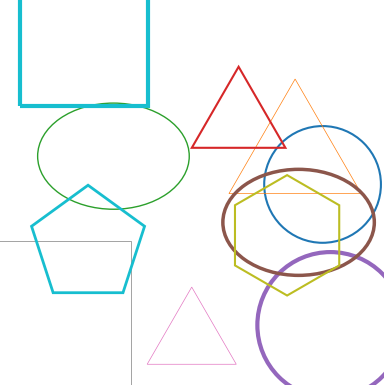[{"shape": "circle", "thickness": 1.5, "radius": 0.76, "center": [0.838, 0.521]}, {"shape": "triangle", "thickness": 0.5, "radius": 0.99, "center": [0.767, 0.596]}, {"shape": "oval", "thickness": 1, "radius": 0.98, "center": [0.295, 0.594]}, {"shape": "triangle", "thickness": 1.5, "radius": 0.7, "center": [0.62, 0.686]}, {"shape": "circle", "thickness": 3, "radius": 0.95, "center": [0.858, 0.155]}, {"shape": "oval", "thickness": 2.5, "radius": 0.98, "center": [0.776, 0.422]}, {"shape": "triangle", "thickness": 0.5, "radius": 0.67, "center": [0.498, 0.121]}, {"shape": "square", "thickness": 0.5, "radius": 0.95, "center": [0.15, 0.186]}, {"shape": "hexagon", "thickness": 1.5, "radius": 0.78, "center": [0.746, 0.389]}, {"shape": "square", "thickness": 3, "radius": 0.84, "center": [0.218, 0.892]}, {"shape": "pentagon", "thickness": 2, "radius": 0.77, "center": [0.229, 0.365]}]